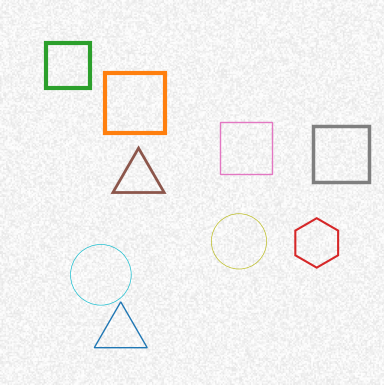[{"shape": "triangle", "thickness": 1, "radius": 0.4, "center": [0.314, 0.137]}, {"shape": "square", "thickness": 3, "radius": 0.39, "center": [0.351, 0.733]}, {"shape": "square", "thickness": 3, "radius": 0.29, "center": [0.177, 0.829]}, {"shape": "hexagon", "thickness": 1.5, "radius": 0.32, "center": [0.823, 0.369]}, {"shape": "triangle", "thickness": 2, "radius": 0.38, "center": [0.36, 0.538]}, {"shape": "square", "thickness": 1, "radius": 0.34, "center": [0.64, 0.615]}, {"shape": "square", "thickness": 2.5, "radius": 0.37, "center": [0.886, 0.6]}, {"shape": "circle", "thickness": 0.5, "radius": 0.36, "center": [0.621, 0.373]}, {"shape": "circle", "thickness": 0.5, "radius": 0.39, "center": [0.262, 0.286]}]